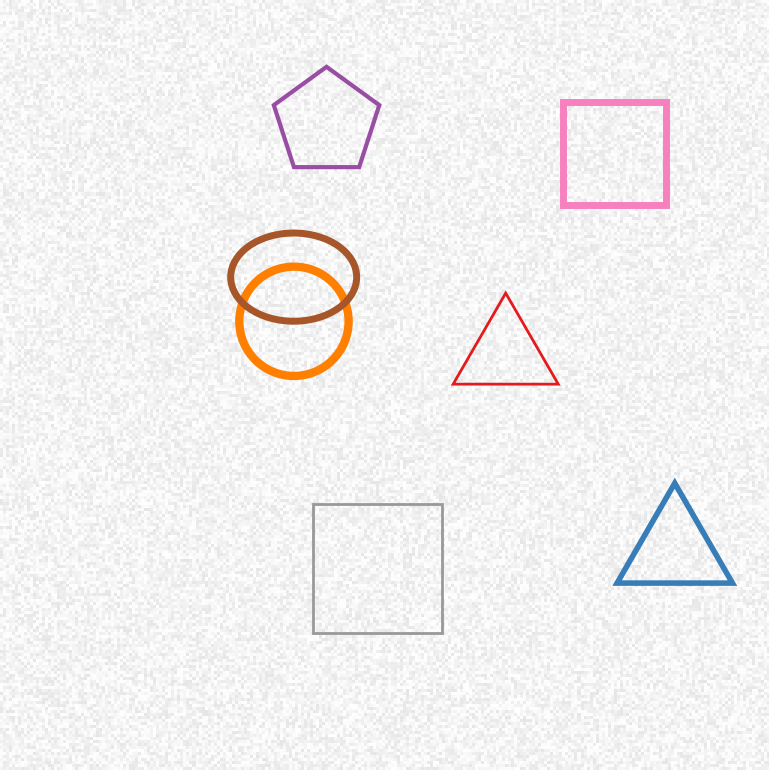[{"shape": "triangle", "thickness": 1, "radius": 0.39, "center": [0.657, 0.541]}, {"shape": "triangle", "thickness": 2, "radius": 0.43, "center": [0.876, 0.286]}, {"shape": "pentagon", "thickness": 1.5, "radius": 0.36, "center": [0.424, 0.841]}, {"shape": "circle", "thickness": 3, "radius": 0.35, "center": [0.382, 0.583]}, {"shape": "oval", "thickness": 2.5, "radius": 0.41, "center": [0.381, 0.64]}, {"shape": "square", "thickness": 2.5, "radius": 0.33, "center": [0.798, 0.801]}, {"shape": "square", "thickness": 1, "radius": 0.42, "center": [0.49, 0.262]}]